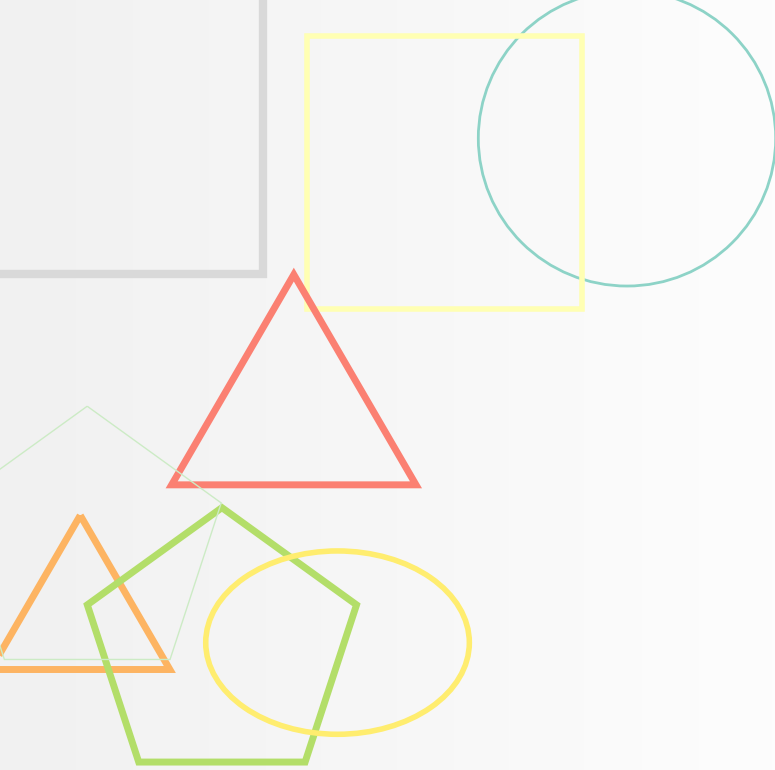[{"shape": "circle", "thickness": 1, "radius": 0.96, "center": [0.809, 0.82]}, {"shape": "square", "thickness": 2, "radius": 0.89, "center": [0.574, 0.776]}, {"shape": "triangle", "thickness": 2.5, "radius": 0.91, "center": [0.379, 0.461]}, {"shape": "triangle", "thickness": 2.5, "radius": 0.67, "center": [0.104, 0.197]}, {"shape": "pentagon", "thickness": 2.5, "radius": 0.91, "center": [0.286, 0.158]}, {"shape": "square", "thickness": 3, "radius": 0.93, "center": [0.154, 0.829]}, {"shape": "pentagon", "thickness": 0.5, "radius": 0.91, "center": [0.113, 0.291]}, {"shape": "oval", "thickness": 2, "radius": 0.85, "center": [0.436, 0.165]}]